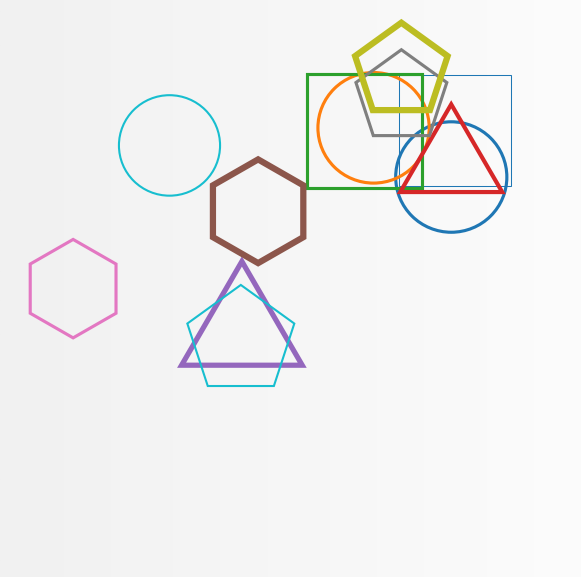[{"shape": "square", "thickness": 0.5, "radius": 0.48, "center": [0.782, 0.773]}, {"shape": "circle", "thickness": 1.5, "radius": 0.48, "center": [0.776, 0.693]}, {"shape": "circle", "thickness": 1.5, "radius": 0.48, "center": [0.643, 0.778]}, {"shape": "square", "thickness": 1.5, "radius": 0.49, "center": [0.627, 0.772]}, {"shape": "triangle", "thickness": 2, "radius": 0.51, "center": [0.776, 0.717]}, {"shape": "triangle", "thickness": 2.5, "radius": 0.6, "center": [0.416, 0.427]}, {"shape": "hexagon", "thickness": 3, "radius": 0.45, "center": [0.444, 0.633]}, {"shape": "hexagon", "thickness": 1.5, "radius": 0.43, "center": [0.126, 0.499]}, {"shape": "pentagon", "thickness": 1.5, "radius": 0.41, "center": [0.691, 0.831]}, {"shape": "pentagon", "thickness": 3, "radius": 0.42, "center": [0.691, 0.876]}, {"shape": "circle", "thickness": 1, "radius": 0.43, "center": [0.292, 0.747]}, {"shape": "pentagon", "thickness": 1, "radius": 0.48, "center": [0.414, 0.409]}]